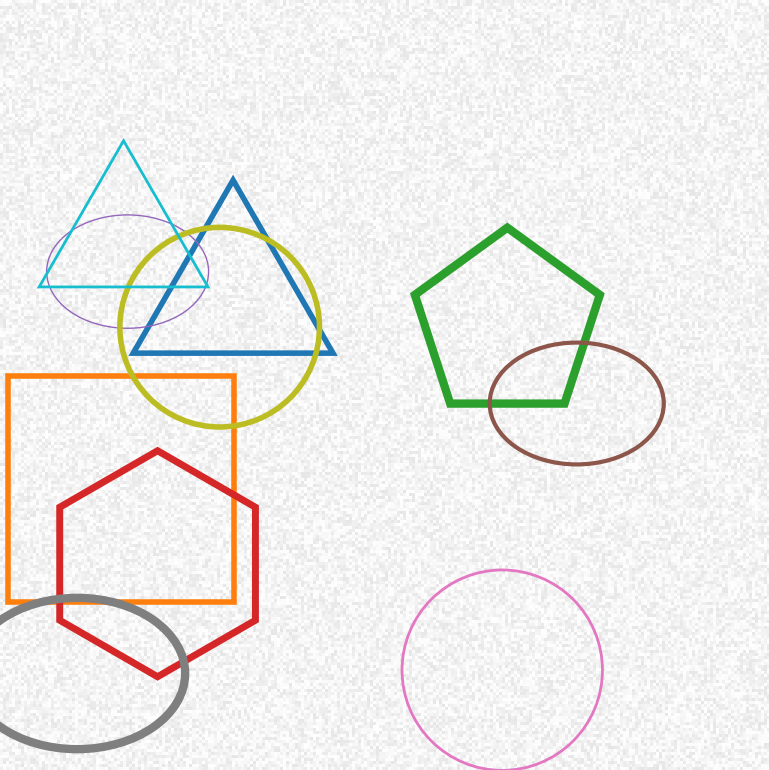[{"shape": "triangle", "thickness": 2, "radius": 0.75, "center": [0.303, 0.616]}, {"shape": "square", "thickness": 2, "radius": 0.73, "center": [0.157, 0.365]}, {"shape": "pentagon", "thickness": 3, "radius": 0.63, "center": [0.659, 0.578]}, {"shape": "hexagon", "thickness": 2.5, "radius": 0.73, "center": [0.205, 0.268]}, {"shape": "oval", "thickness": 0.5, "radius": 0.53, "center": [0.166, 0.647]}, {"shape": "oval", "thickness": 1.5, "radius": 0.57, "center": [0.749, 0.476]}, {"shape": "circle", "thickness": 1, "radius": 0.65, "center": [0.652, 0.13]}, {"shape": "oval", "thickness": 3, "radius": 0.7, "center": [0.1, 0.125]}, {"shape": "circle", "thickness": 2, "radius": 0.65, "center": [0.285, 0.575]}, {"shape": "triangle", "thickness": 1, "radius": 0.63, "center": [0.16, 0.691]}]